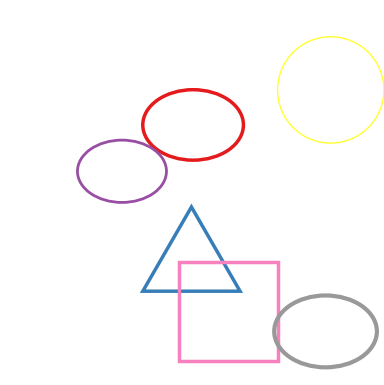[{"shape": "oval", "thickness": 2.5, "radius": 0.65, "center": [0.502, 0.675]}, {"shape": "triangle", "thickness": 2.5, "radius": 0.73, "center": [0.497, 0.317]}, {"shape": "oval", "thickness": 2, "radius": 0.58, "center": [0.317, 0.555]}, {"shape": "circle", "thickness": 1, "radius": 0.69, "center": [0.859, 0.766]}, {"shape": "square", "thickness": 2.5, "radius": 0.64, "center": [0.593, 0.191]}, {"shape": "oval", "thickness": 3, "radius": 0.67, "center": [0.846, 0.139]}]